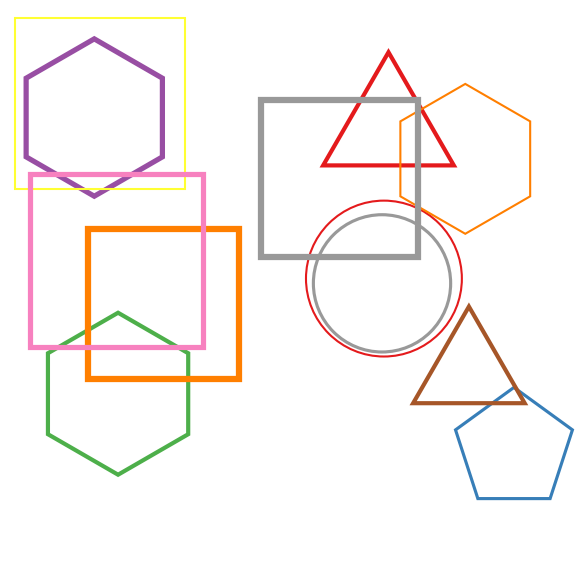[{"shape": "triangle", "thickness": 2, "radius": 0.65, "center": [0.673, 0.778]}, {"shape": "circle", "thickness": 1, "radius": 0.67, "center": [0.665, 0.517]}, {"shape": "pentagon", "thickness": 1.5, "radius": 0.53, "center": [0.89, 0.222]}, {"shape": "hexagon", "thickness": 2, "radius": 0.7, "center": [0.204, 0.317]}, {"shape": "hexagon", "thickness": 2.5, "radius": 0.68, "center": [0.163, 0.796]}, {"shape": "hexagon", "thickness": 1, "radius": 0.65, "center": [0.806, 0.724]}, {"shape": "square", "thickness": 3, "radius": 0.65, "center": [0.283, 0.473]}, {"shape": "square", "thickness": 1, "radius": 0.74, "center": [0.173, 0.82]}, {"shape": "triangle", "thickness": 2, "radius": 0.56, "center": [0.812, 0.357]}, {"shape": "square", "thickness": 2.5, "radius": 0.75, "center": [0.202, 0.549]}, {"shape": "circle", "thickness": 1.5, "radius": 0.59, "center": [0.661, 0.508]}, {"shape": "square", "thickness": 3, "radius": 0.68, "center": [0.588, 0.69]}]